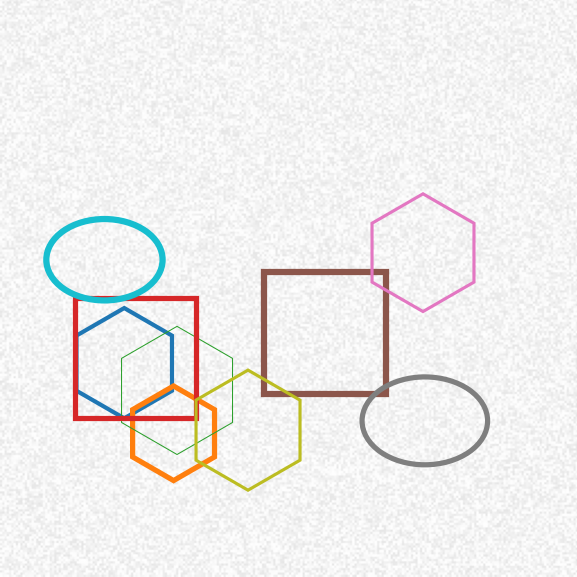[{"shape": "hexagon", "thickness": 2, "radius": 0.48, "center": [0.215, 0.37]}, {"shape": "hexagon", "thickness": 2.5, "radius": 0.41, "center": [0.301, 0.249]}, {"shape": "hexagon", "thickness": 0.5, "radius": 0.55, "center": [0.307, 0.323]}, {"shape": "square", "thickness": 2.5, "radius": 0.52, "center": [0.234, 0.379]}, {"shape": "square", "thickness": 3, "radius": 0.53, "center": [0.563, 0.422]}, {"shape": "hexagon", "thickness": 1.5, "radius": 0.51, "center": [0.732, 0.562]}, {"shape": "oval", "thickness": 2.5, "radius": 0.54, "center": [0.736, 0.27]}, {"shape": "hexagon", "thickness": 1.5, "radius": 0.52, "center": [0.429, 0.254]}, {"shape": "oval", "thickness": 3, "radius": 0.5, "center": [0.181, 0.549]}]